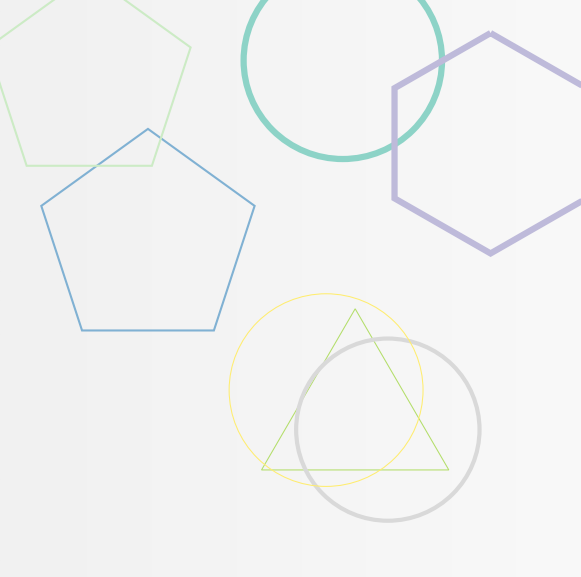[{"shape": "circle", "thickness": 3, "radius": 0.85, "center": [0.59, 0.894]}, {"shape": "hexagon", "thickness": 3, "radius": 0.95, "center": [0.844, 0.751]}, {"shape": "pentagon", "thickness": 1, "radius": 0.96, "center": [0.255, 0.583]}, {"shape": "triangle", "thickness": 0.5, "radius": 0.93, "center": [0.611, 0.278]}, {"shape": "circle", "thickness": 2, "radius": 0.79, "center": [0.667, 0.255]}, {"shape": "pentagon", "thickness": 1, "radius": 0.92, "center": [0.154, 0.86]}, {"shape": "circle", "thickness": 0.5, "radius": 0.83, "center": [0.561, 0.324]}]